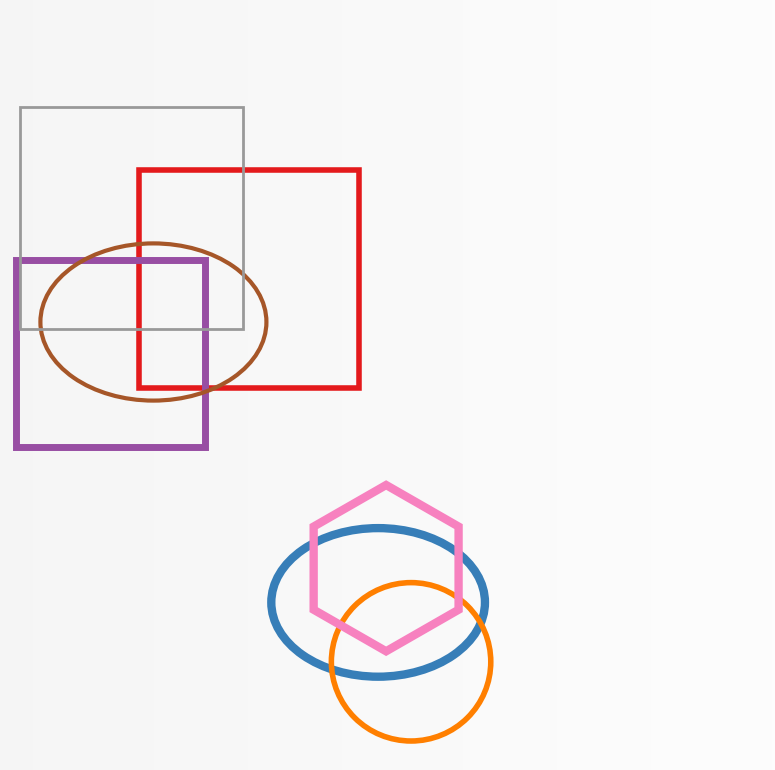[{"shape": "square", "thickness": 2, "radius": 0.71, "center": [0.321, 0.637]}, {"shape": "oval", "thickness": 3, "radius": 0.69, "center": [0.488, 0.218]}, {"shape": "square", "thickness": 2.5, "radius": 0.61, "center": [0.142, 0.541]}, {"shape": "circle", "thickness": 2, "radius": 0.51, "center": [0.53, 0.14]}, {"shape": "oval", "thickness": 1.5, "radius": 0.73, "center": [0.198, 0.582]}, {"shape": "hexagon", "thickness": 3, "radius": 0.54, "center": [0.498, 0.262]}, {"shape": "square", "thickness": 1, "radius": 0.72, "center": [0.17, 0.717]}]